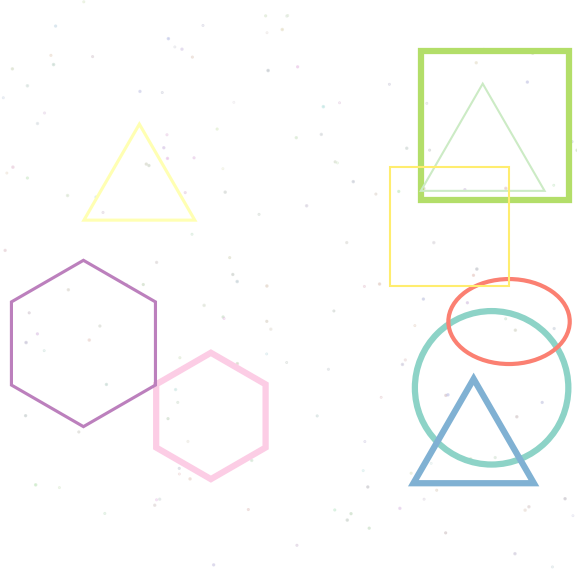[{"shape": "circle", "thickness": 3, "radius": 0.66, "center": [0.851, 0.328]}, {"shape": "triangle", "thickness": 1.5, "radius": 0.55, "center": [0.241, 0.673]}, {"shape": "oval", "thickness": 2, "radius": 0.53, "center": [0.881, 0.442]}, {"shape": "triangle", "thickness": 3, "radius": 0.6, "center": [0.82, 0.223]}, {"shape": "square", "thickness": 3, "radius": 0.64, "center": [0.857, 0.782]}, {"shape": "hexagon", "thickness": 3, "radius": 0.55, "center": [0.365, 0.279]}, {"shape": "hexagon", "thickness": 1.5, "radius": 0.72, "center": [0.144, 0.404]}, {"shape": "triangle", "thickness": 1, "radius": 0.62, "center": [0.836, 0.73]}, {"shape": "square", "thickness": 1, "radius": 0.51, "center": [0.778, 0.607]}]